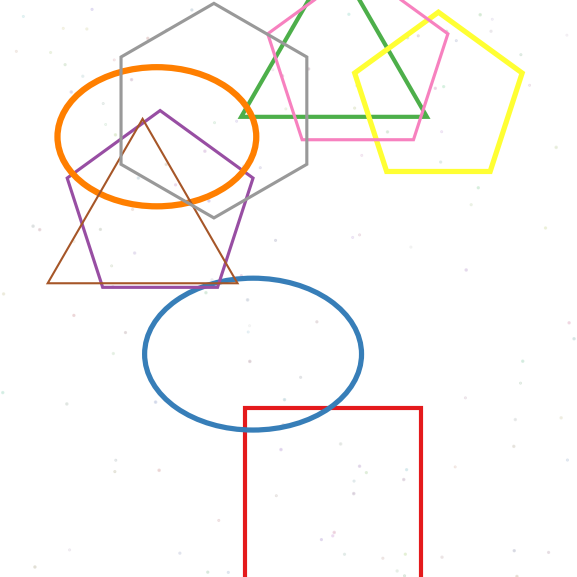[{"shape": "square", "thickness": 2, "radius": 0.76, "center": [0.577, 0.141]}, {"shape": "oval", "thickness": 2.5, "radius": 0.94, "center": [0.438, 0.386]}, {"shape": "triangle", "thickness": 2, "radius": 0.93, "center": [0.578, 0.89]}, {"shape": "pentagon", "thickness": 1.5, "radius": 0.85, "center": [0.277, 0.638]}, {"shape": "oval", "thickness": 3, "radius": 0.86, "center": [0.272, 0.762]}, {"shape": "pentagon", "thickness": 2.5, "radius": 0.76, "center": [0.759, 0.826]}, {"shape": "triangle", "thickness": 1, "radius": 0.95, "center": [0.247, 0.604]}, {"shape": "pentagon", "thickness": 1.5, "radius": 0.82, "center": [0.62, 0.89]}, {"shape": "hexagon", "thickness": 1.5, "radius": 0.93, "center": [0.37, 0.808]}]